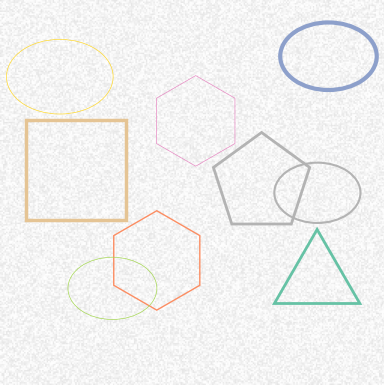[{"shape": "triangle", "thickness": 2, "radius": 0.64, "center": [0.824, 0.276]}, {"shape": "hexagon", "thickness": 1, "radius": 0.65, "center": [0.407, 0.324]}, {"shape": "oval", "thickness": 3, "radius": 0.63, "center": [0.853, 0.854]}, {"shape": "hexagon", "thickness": 0.5, "radius": 0.59, "center": [0.508, 0.686]}, {"shape": "oval", "thickness": 0.5, "radius": 0.58, "center": [0.292, 0.251]}, {"shape": "oval", "thickness": 0.5, "radius": 0.69, "center": [0.155, 0.801]}, {"shape": "square", "thickness": 2.5, "radius": 0.65, "center": [0.197, 0.559]}, {"shape": "pentagon", "thickness": 2, "radius": 0.66, "center": [0.679, 0.524]}, {"shape": "oval", "thickness": 1.5, "radius": 0.56, "center": [0.824, 0.499]}]